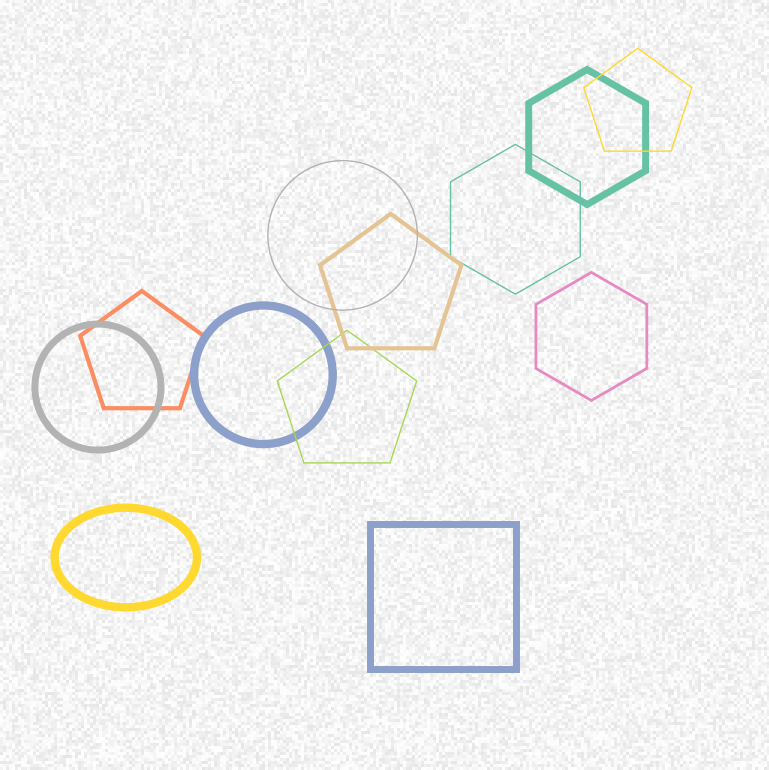[{"shape": "hexagon", "thickness": 0.5, "radius": 0.49, "center": [0.669, 0.715]}, {"shape": "hexagon", "thickness": 2.5, "radius": 0.44, "center": [0.763, 0.822]}, {"shape": "pentagon", "thickness": 1.5, "radius": 0.42, "center": [0.184, 0.538]}, {"shape": "circle", "thickness": 3, "radius": 0.45, "center": [0.342, 0.513]}, {"shape": "square", "thickness": 2.5, "radius": 0.47, "center": [0.575, 0.226]}, {"shape": "hexagon", "thickness": 1, "radius": 0.42, "center": [0.768, 0.563]}, {"shape": "pentagon", "thickness": 0.5, "radius": 0.48, "center": [0.451, 0.476]}, {"shape": "oval", "thickness": 3, "radius": 0.46, "center": [0.163, 0.276]}, {"shape": "pentagon", "thickness": 0.5, "radius": 0.37, "center": [0.828, 0.863]}, {"shape": "pentagon", "thickness": 1.5, "radius": 0.48, "center": [0.507, 0.626]}, {"shape": "circle", "thickness": 0.5, "radius": 0.49, "center": [0.445, 0.694]}, {"shape": "circle", "thickness": 2.5, "radius": 0.41, "center": [0.127, 0.497]}]